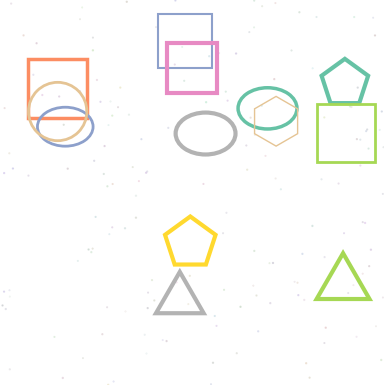[{"shape": "pentagon", "thickness": 3, "radius": 0.32, "center": [0.896, 0.784]}, {"shape": "oval", "thickness": 2.5, "radius": 0.38, "center": [0.695, 0.719]}, {"shape": "square", "thickness": 2.5, "radius": 0.38, "center": [0.148, 0.77]}, {"shape": "oval", "thickness": 2, "radius": 0.36, "center": [0.17, 0.671]}, {"shape": "square", "thickness": 1.5, "radius": 0.35, "center": [0.48, 0.894]}, {"shape": "square", "thickness": 3, "radius": 0.33, "center": [0.499, 0.824]}, {"shape": "square", "thickness": 2, "radius": 0.38, "center": [0.898, 0.655]}, {"shape": "triangle", "thickness": 3, "radius": 0.4, "center": [0.891, 0.263]}, {"shape": "pentagon", "thickness": 3, "radius": 0.34, "center": [0.494, 0.369]}, {"shape": "hexagon", "thickness": 1, "radius": 0.32, "center": [0.717, 0.685]}, {"shape": "circle", "thickness": 2, "radius": 0.38, "center": [0.15, 0.71]}, {"shape": "triangle", "thickness": 3, "radius": 0.36, "center": [0.467, 0.222]}, {"shape": "oval", "thickness": 3, "radius": 0.39, "center": [0.534, 0.653]}]